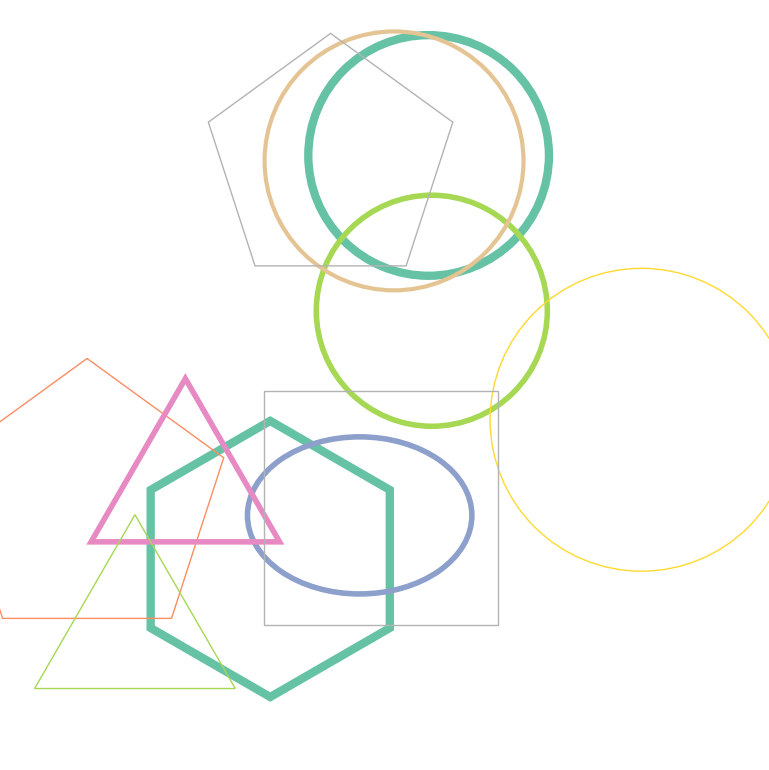[{"shape": "hexagon", "thickness": 3, "radius": 0.9, "center": [0.351, 0.274]}, {"shape": "circle", "thickness": 3, "radius": 0.78, "center": [0.557, 0.798]}, {"shape": "pentagon", "thickness": 0.5, "radius": 0.93, "center": [0.113, 0.348]}, {"shape": "oval", "thickness": 2, "radius": 0.73, "center": [0.467, 0.331]}, {"shape": "triangle", "thickness": 2, "radius": 0.71, "center": [0.241, 0.367]}, {"shape": "triangle", "thickness": 0.5, "radius": 0.75, "center": [0.175, 0.181]}, {"shape": "circle", "thickness": 2, "radius": 0.75, "center": [0.561, 0.596]}, {"shape": "circle", "thickness": 0.5, "radius": 0.98, "center": [0.833, 0.455]}, {"shape": "circle", "thickness": 1.5, "radius": 0.84, "center": [0.512, 0.791]}, {"shape": "square", "thickness": 0.5, "radius": 0.76, "center": [0.495, 0.34]}, {"shape": "pentagon", "thickness": 0.5, "radius": 0.83, "center": [0.429, 0.79]}]